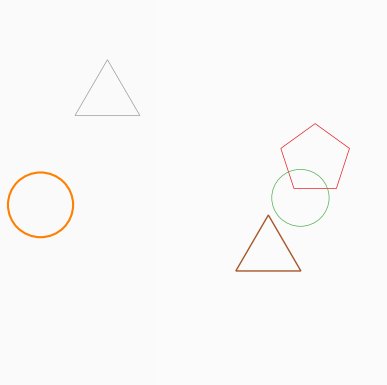[{"shape": "pentagon", "thickness": 0.5, "radius": 0.47, "center": [0.813, 0.586]}, {"shape": "circle", "thickness": 0.5, "radius": 0.37, "center": [0.775, 0.486]}, {"shape": "circle", "thickness": 1.5, "radius": 0.42, "center": [0.105, 0.468]}, {"shape": "triangle", "thickness": 1, "radius": 0.48, "center": [0.693, 0.345]}, {"shape": "triangle", "thickness": 0.5, "radius": 0.48, "center": [0.277, 0.748]}]